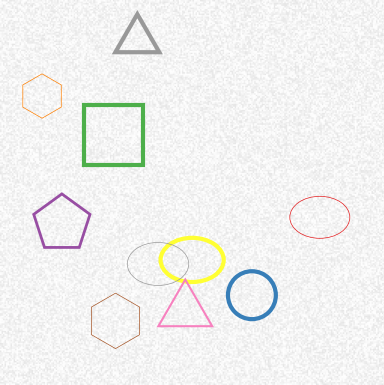[{"shape": "oval", "thickness": 0.5, "radius": 0.39, "center": [0.831, 0.436]}, {"shape": "circle", "thickness": 3, "radius": 0.31, "center": [0.654, 0.233]}, {"shape": "square", "thickness": 3, "radius": 0.39, "center": [0.294, 0.649]}, {"shape": "pentagon", "thickness": 2, "radius": 0.38, "center": [0.161, 0.419]}, {"shape": "hexagon", "thickness": 0.5, "radius": 0.29, "center": [0.109, 0.751]}, {"shape": "oval", "thickness": 3, "radius": 0.41, "center": [0.499, 0.325]}, {"shape": "hexagon", "thickness": 0.5, "radius": 0.36, "center": [0.3, 0.167]}, {"shape": "triangle", "thickness": 1.5, "radius": 0.4, "center": [0.481, 0.193]}, {"shape": "oval", "thickness": 0.5, "radius": 0.4, "center": [0.41, 0.314]}, {"shape": "triangle", "thickness": 3, "radius": 0.33, "center": [0.357, 0.897]}]